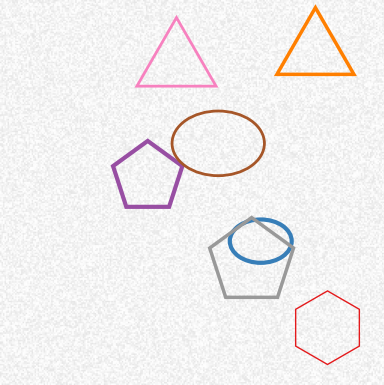[{"shape": "hexagon", "thickness": 1, "radius": 0.48, "center": [0.851, 0.149]}, {"shape": "oval", "thickness": 3, "radius": 0.4, "center": [0.677, 0.374]}, {"shape": "pentagon", "thickness": 3, "radius": 0.47, "center": [0.384, 0.539]}, {"shape": "triangle", "thickness": 2.5, "radius": 0.58, "center": [0.819, 0.865]}, {"shape": "oval", "thickness": 2, "radius": 0.6, "center": [0.567, 0.628]}, {"shape": "triangle", "thickness": 2, "radius": 0.59, "center": [0.458, 0.836]}, {"shape": "pentagon", "thickness": 2.5, "radius": 0.57, "center": [0.654, 0.32]}]